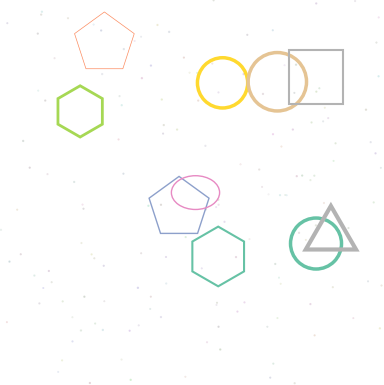[{"shape": "circle", "thickness": 2.5, "radius": 0.33, "center": [0.821, 0.367]}, {"shape": "hexagon", "thickness": 1.5, "radius": 0.39, "center": [0.567, 0.334]}, {"shape": "pentagon", "thickness": 0.5, "radius": 0.41, "center": [0.271, 0.887]}, {"shape": "pentagon", "thickness": 1, "radius": 0.41, "center": [0.465, 0.46]}, {"shape": "oval", "thickness": 1, "radius": 0.31, "center": [0.508, 0.5]}, {"shape": "hexagon", "thickness": 2, "radius": 0.33, "center": [0.208, 0.711]}, {"shape": "circle", "thickness": 2.5, "radius": 0.33, "center": [0.578, 0.785]}, {"shape": "circle", "thickness": 2.5, "radius": 0.38, "center": [0.72, 0.788]}, {"shape": "triangle", "thickness": 3, "radius": 0.38, "center": [0.859, 0.39]}, {"shape": "square", "thickness": 1.5, "radius": 0.35, "center": [0.82, 0.8]}]